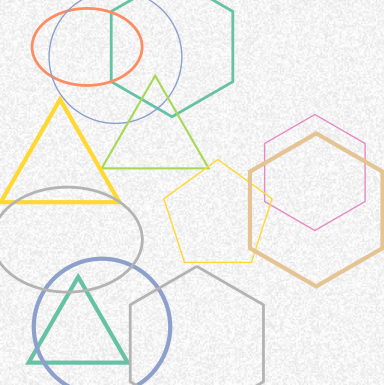[{"shape": "triangle", "thickness": 3, "radius": 0.74, "center": [0.203, 0.132]}, {"shape": "hexagon", "thickness": 2, "radius": 0.91, "center": [0.447, 0.879]}, {"shape": "oval", "thickness": 2, "radius": 0.71, "center": [0.226, 0.878]}, {"shape": "circle", "thickness": 3, "radius": 0.89, "center": [0.265, 0.151]}, {"shape": "circle", "thickness": 1, "radius": 0.86, "center": [0.3, 0.852]}, {"shape": "hexagon", "thickness": 1, "radius": 0.75, "center": [0.818, 0.552]}, {"shape": "triangle", "thickness": 1.5, "radius": 0.8, "center": [0.403, 0.643]}, {"shape": "triangle", "thickness": 3, "radius": 0.89, "center": [0.156, 0.564]}, {"shape": "pentagon", "thickness": 1, "radius": 0.74, "center": [0.566, 0.438]}, {"shape": "hexagon", "thickness": 3, "radius": 0.99, "center": [0.821, 0.455]}, {"shape": "hexagon", "thickness": 2, "radius": 1.0, "center": [0.511, 0.108]}, {"shape": "oval", "thickness": 2, "radius": 0.97, "center": [0.175, 0.378]}]